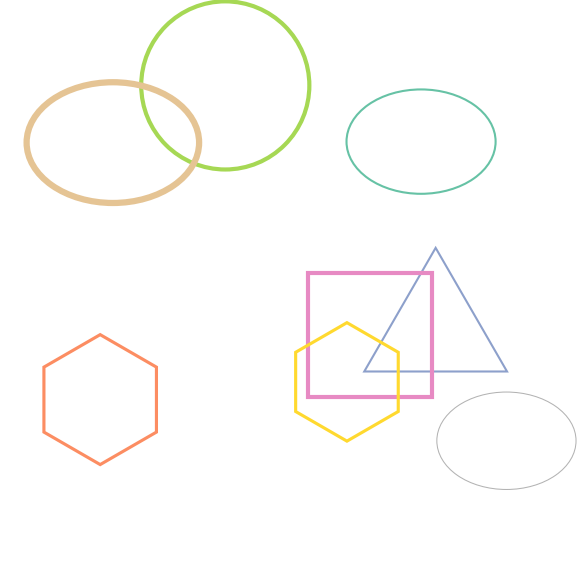[{"shape": "oval", "thickness": 1, "radius": 0.65, "center": [0.729, 0.754]}, {"shape": "hexagon", "thickness": 1.5, "radius": 0.56, "center": [0.173, 0.307]}, {"shape": "triangle", "thickness": 1, "radius": 0.71, "center": [0.754, 0.427]}, {"shape": "square", "thickness": 2, "radius": 0.54, "center": [0.641, 0.419]}, {"shape": "circle", "thickness": 2, "radius": 0.73, "center": [0.39, 0.851]}, {"shape": "hexagon", "thickness": 1.5, "radius": 0.51, "center": [0.601, 0.338]}, {"shape": "oval", "thickness": 3, "radius": 0.75, "center": [0.195, 0.752]}, {"shape": "oval", "thickness": 0.5, "radius": 0.6, "center": [0.877, 0.236]}]